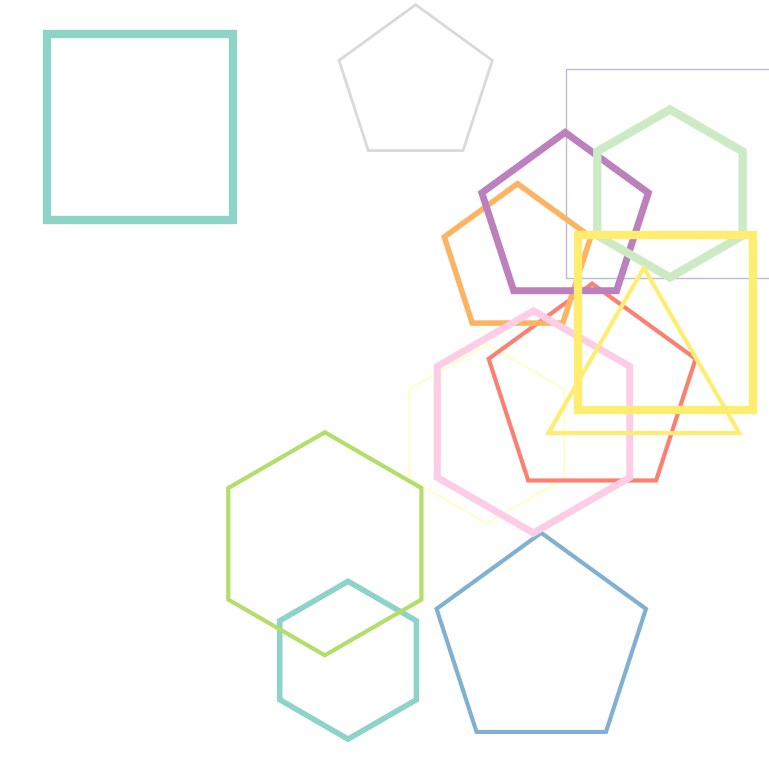[{"shape": "square", "thickness": 3, "radius": 0.6, "center": [0.182, 0.835]}, {"shape": "hexagon", "thickness": 2, "radius": 0.51, "center": [0.452, 0.143]}, {"shape": "hexagon", "thickness": 0.5, "radius": 0.58, "center": [0.632, 0.436]}, {"shape": "square", "thickness": 0.5, "radius": 0.68, "center": [0.87, 0.775]}, {"shape": "pentagon", "thickness": 1.5, "radius": 0.71, "center": [0.769, 0.49]}, {"shape": "pentagon", "thickness": 1.5, "radius": 0.71, "center": [0.703, 0.165]}, {"shape": "pentagon", "thickness": 2, "radius": 0.5, "center": [0.672, 0.661]}, {"shape": "hexagon", "thickness": 1.5, "radius": 0.72, "center": [0.422, 0.294]}, {"shape": "hexagon", "thickness": 2.5, "radius": 0.72, "center": [0.693, 0.452]}, {"shape": "pentagon", "thickness": 1, "radius": 0.52, "center": [0.54, 0.889]}, {"shape": "pentagon", "thickness": 2.5, "radius": 0.57, "center": [0.734, 0.714]}, {"shape": "hexagon", "thickness": 3, "radius": 0.55, "center": [0.87, 0.749]}, {"shape": "square", "thickness": 3, "radius": 0.57, "center": [0.864, 0.581]}, {"shape": "triangle", "thickness": 1.5, "radius": 0.72, "center": [0.836, 0.509]}]